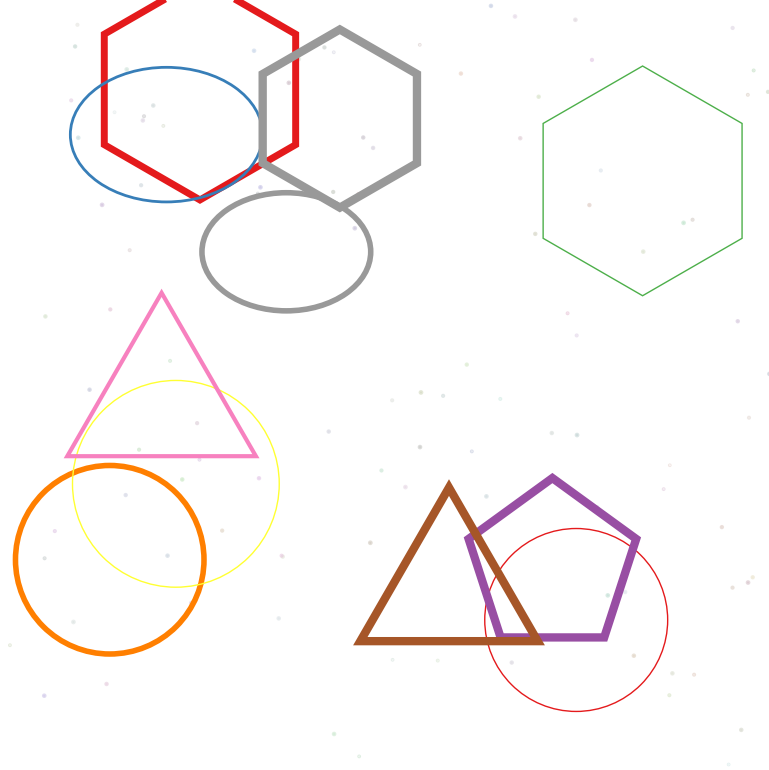[{"shape": "hexagon", "thickness": 2.5, "radius": 0.72, "center": [0.26, 0.884]}, {"shape": "circle", "thickness": 0.5, "radius": 0.59, "center": [0.748, 0.195]}, {"shape": "oval", "thickness": 1, "radius": 0.62, "center": [0.216, 0.825]}, {"shape": "hexagon", "thickness": 0.5, "radius": 0.75, "center": [0.835, 0.765]}, {"shape": "pentagon", "thickness": 3, "radius": 0.57, "center": [0.717, 0.265]}, {"shape": "circle", "thickness": 2, "radius": 0.61, "center": [0.143, 0.273]}, {"shape": "circle", "thickness": 0.5, "radius": 0.67, "center": [0.228, 0.372]}, {"shape": "triangle", "thickness": 3, "radius": 0.66, "center": [0.583, 0.234]}, {"shape": "triangle", "thickness": 1.5, "radius": 0.71, "center": [0.21, 0.478]}, {"shape": "oval", "thickness": 2, "radius": 0.55, "center": [0.372, 0.673]}, {"shape": "hexagon", "thickness": 3, "radius": 0.58, "center": [0.441, 0.846]}]